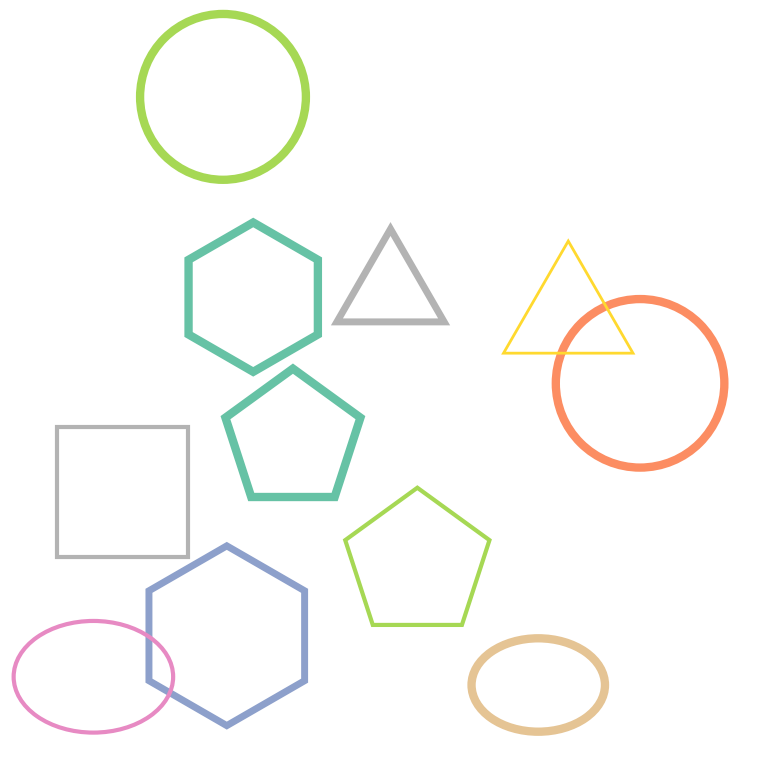[{"shape": "hexagon", "thickness": 3, "radius": 0.48, "center": [0.329, 0.614]}, {"shape": "pentagon", "thickness": 3, "radius": 0.46, "center": [0.38, 0.429]}, {"shape": "circle", "thickness": 3, "radius": 0.55, "center": [0.831, 0.502]}, {"shape": "hexagon", "thickness": 2.5, "radius": 0.58, "center": [0.295, 0.174]}, {"shape": "oval", "thickness": 1.5, "radius": 0.52, "center": [0.121, 0.121]}, {"shape": "circle", "thickness": 3, "radius": 0.54, "center": [0.29, 0.874]}, {"shape": "pentagon", "thickness": 1.5, "radius": 0.49, "center": [0.542, 0.268]}, {"shape": "triangle", "thickness": 1, "radius": 0.49, "center": [0.738, 0.59]}, {"shape": "oval", "thickness": 3, "radius": 0.43, "center": [0.699, 0.11]}, {"shape": "triangle", "thickness": 2.5, "radius": 0.4, "center": [0.507, 0.622]}, {"shape": "square", "thickness": 1.5, "radius": 0.42, "center": [0.159, 0.361]}]